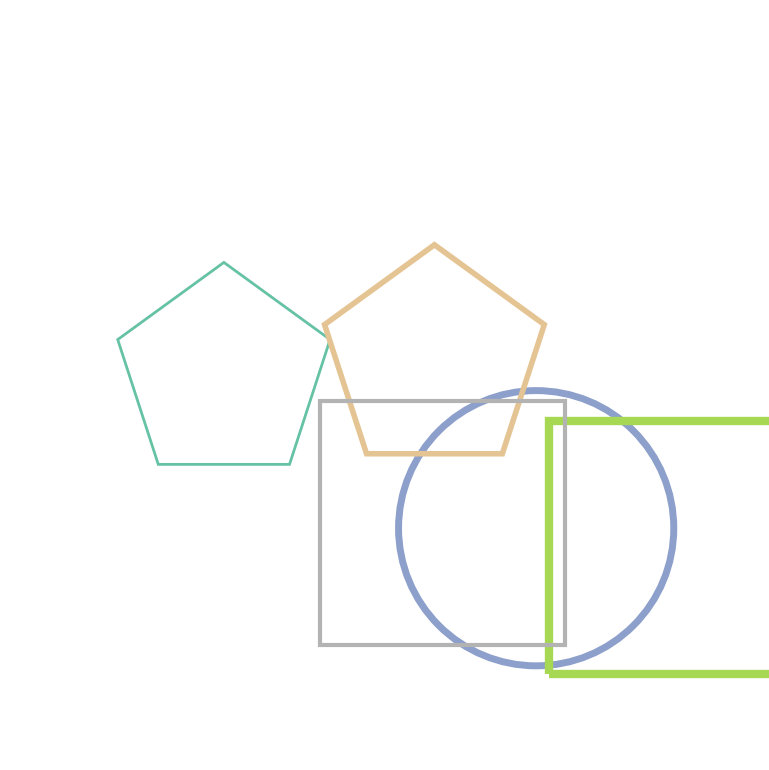[{"shape": "pentagon", "thickness": 1, "radius": 0.72, "center": [0.291, 0.514]}, {"shape": "circle", "thickness": 2.5, "radius": 0.89, "center": [0.696, 0.314]}, {"shape": "square", "thickness": 3, "radius": 0.82, "center": [0.877, 0.289]}, {"shape": "pentagon", "thickness": 2, "radius": 0.75, "center": [0.564, 0.532]}, {"shape": "square", "thickness": 1.5, "radius": 0.79, "center": [0.575, 0.321]}]